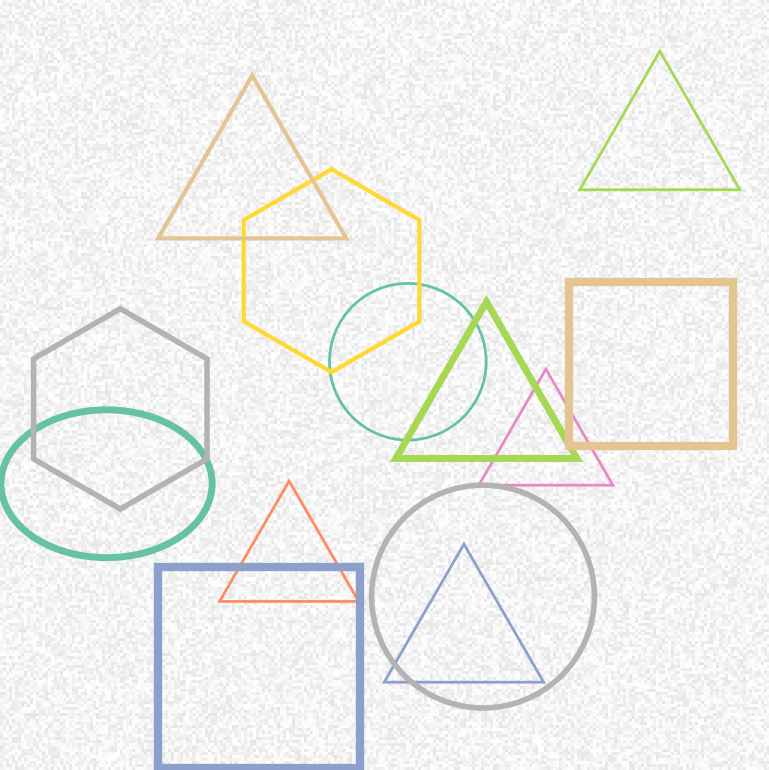[{"shape": "oval", "thickness": 2.5, "radius": 0.69, "center": [0.138, 0.372]}, {"shape": "circle", "thickness": 1, "radius": 0.51, "center": [0.53, 0.53]}, {"shape": "triangle", "thickness": 1, "radius": 0.52, "center": [0.375, 0.271]}, {"shape": "triangle", "thickness": 1, "radius": 0.6, "center": [0.603, 0.174]}, {"shape": "square", "thickness": 3, "radius": 0.66, "center": [0.336, 0.133]}, {"shape": "triangle", "thickness": 1, "radius": 0.5, "center": [0.709, 0.42]}, {"shape": "triangle", "thickness": 1, "radius": 0.6, "center": [0.857, 0.814]}, {"shape": "triangle", "thickness": 2.5, "radius": 0.68, "center": [0.632, 0.472]}, {"shape": "hexagon", "thickness": 1.5, "radius": 0.66, "center": [0.431, 0.648]}, {"shape": "square", "thickness": 3, "radius": 0.53, "center": [0.846, 0.527]}, {"shape": "triangle", "thickness": 1.5, "radius": 0.71, "center": [0.328, 0.761]}, {"shape": "circle", "thickness": 2, "radius": 0.72, "center": [0.627, 0.225]}, {"shape": "hexagon", "thickness": 2, "radius": 0.65, "center": [0.156, 0.469]}]